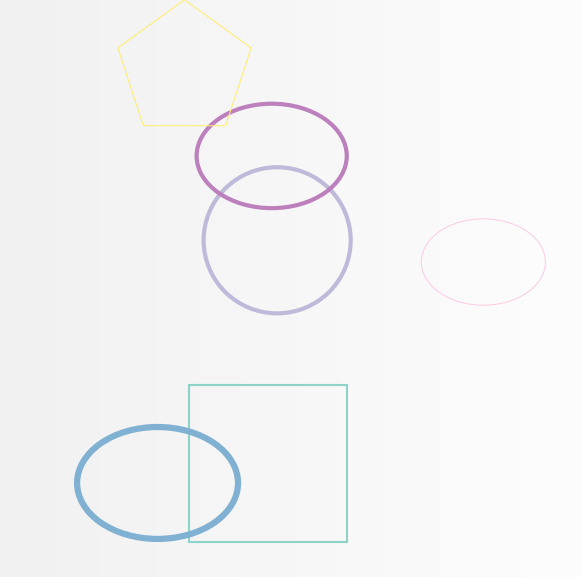[{"shape": "square", "thickness": 1, "radius": 0.68, "center": [0.461, 0.196]}, {"shape": "circle", "thickness": 2, "radius": 0.63, "center": [0.477, 0.583]}, {"shape": "oval", "thickness": 3, "radius": 0.69, "center": [0.271, 0.163]}, {"shape": "oval", "thickness": 0.5, "radius": 0.53, "center": [0.832, 0.545]}, {"shape": "oval", "thickness": 2, "radius": 0.65, "center": [0.467, 0.729]}, {"shape": "pentagon", "thickness": 0.5, "radius": 0.6, "center": [0.317, 0.879]}]